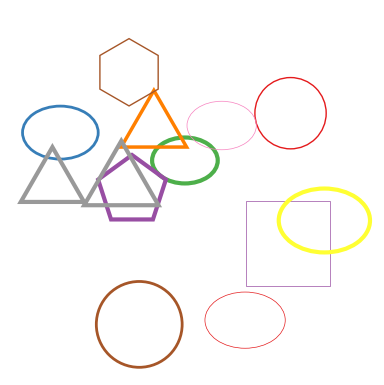[{"shape": "circle", "thickness": 1, "radius": 0.46, "center": [0.755, 0.706]}, {"shape": "oval", "thickness": 0.5, "radius": 0.52, "center": [0.637, 0.168]}, {"shape": "oval", "thickness": 2, "radius": 0.49, "center": [0.157, 0.656]}, {"shape": "oval", "thickness": 3, "radius": 0.43, "center": [0.48, 0.583]}, {"shape": "square", "thickness": 0.5, "radius": 0.55, "center": [0.748, 0.368]}, {"shape": "pentagon", "thickness": 3, "radius": 0.46, "center": [0.343, 0.505]}, {"shape": "triangle", "thickness": 2.5, "radius": 0.49, "center": [0.4, 0.667]}, {"shape": "oval", "thickness": 3, "radius": 0.59, "center": [0.843, 0.427]}, {"shape": "hexagon", "thickness": 1, "radius": 0.44, "center": [0.335, 0.812]}, {"shape": "circle", "thickness": 2, "radius": 0.56, "center": [0.362, 0.157]}, {"shape": "oval", "thickness": 0.5, "radius": 0.45, "center": [0.576, 0.674]}, {"shape": "triangle", "thickness": 3, "radius": 0.56, "center": [0.315, 0.523]}, {"shape": "triangle", "thickness": 3, "radius": 0.47, "center": [0.136, 0.523]}]